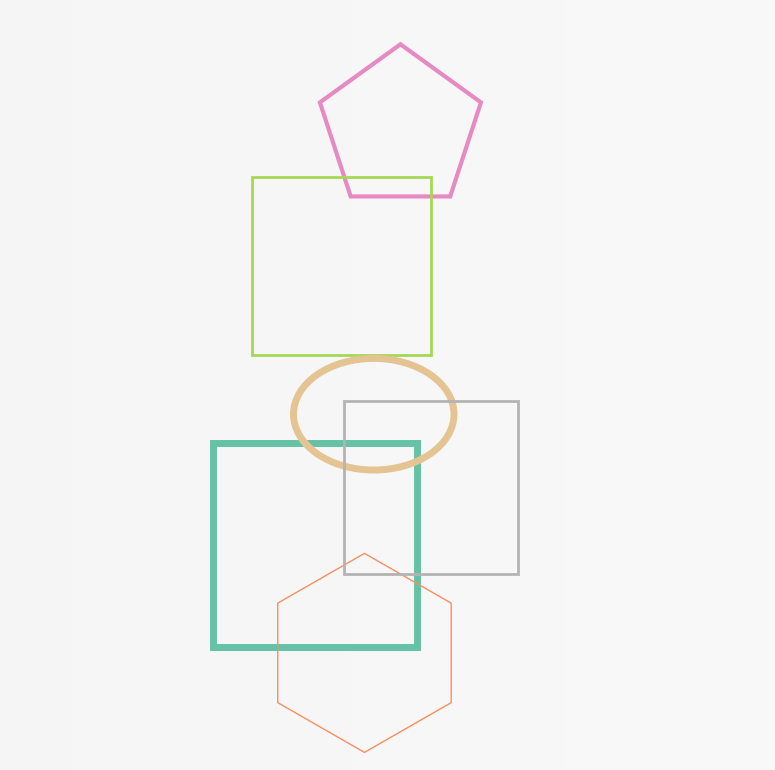[{"shape": "square", "thickness": 2.5, "radius": 0.66, "center": [0.407, 0.292]}, {"shape": "hexagon", "thickness": 0.5, "radius": 0.65, "center": [0.47, 0.152]}, {"shape": "pentagon", "thickness": 1.5, "radius": 0.55, "center": [0.517, 0.833]}, {"shape": "square", "thickness": 1, "radius": 0.58, "center": [0.441, 0.654]}, {"shape": "oval", "thickness": 2.5, "radius": 0.52, "center": [0.482, 0.462]}, {"shape": "square", "thickness": 1, "radius": 0.56, "center": [0.557, 0.366]}]